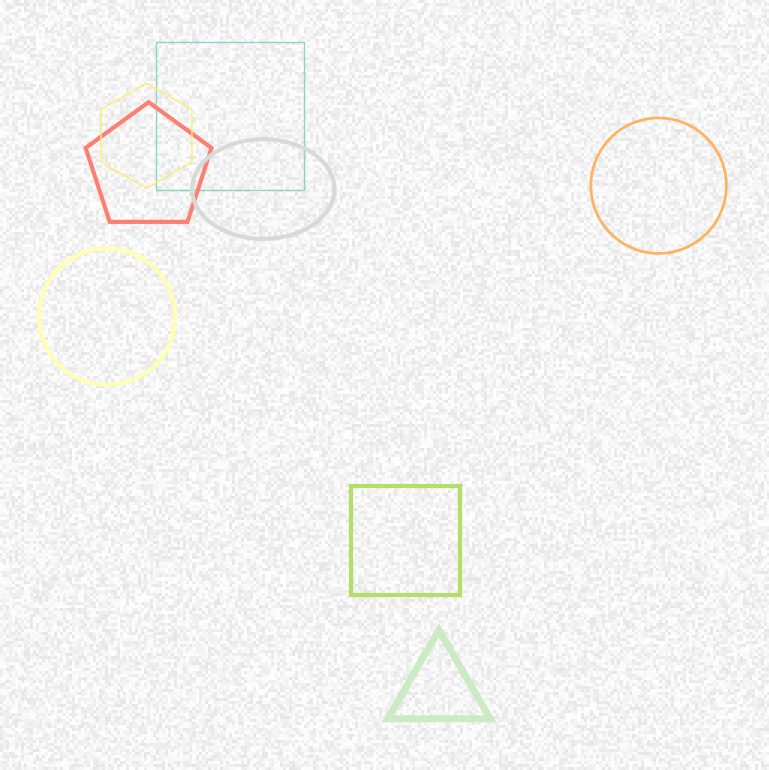[{"shape": "square", "thickness": 0.5, "radius": 0.48, "center": [0.299, 0.849]}, {"shape": "circle", "thickness": 1.5, "radius": 0.44, "center": [0.139, 0.589]}, {"shape": "pentagon", "thickness": 1.5, "radius": 0.43, "center": [0.193, 0.781]}, {"shape": "circle", "thickness": 1, "radius": 0.44, "center": [0.855, 0.759]}, {"shape": "square", "thickness": 1.5, "radius": 0.36, "center": [0.527, 0.298]}, {"shape": "oval", "thickness": 1.5, "radius": 0.46, "center": [0.342, 0.754]}, {"shape": "triangle", "thickness": 2.5, "radius": 0.38, "center": [0.57, 0.105]}, {"shape": "hexagon", "thickness": 0.5, "radius": 0.34, "center": [0.19, 0.824]}]